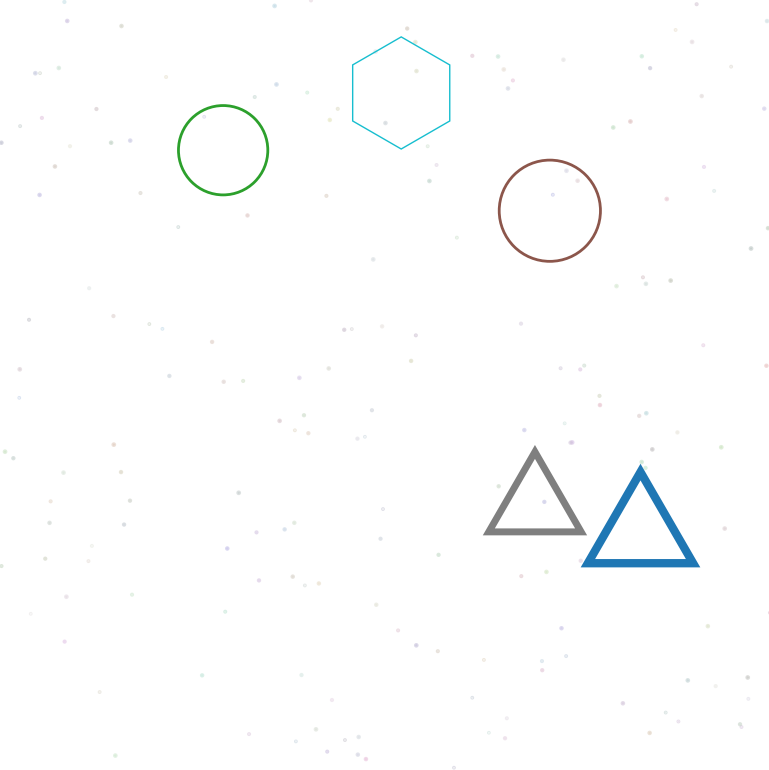[{"shape": "triangle", "thickness": 3, "radius": 0.39, "center": [0.832, 0.308]}, {"shape": "circle", "thickness": 1, "radius": 0.29, "center": [0.29, 0.805]}, {"shape": "circle", "thickness": 1, "radius": 0.33, "center": [0.714, 0.726]}, {"shape": "triangle", "thickness": 2.5, "radius": 0.35, "center": [0.695, 0.344]}, {"shape": "hexagon", "thickness": 0.5, "radius": 0.36, "center": [0.521, 0.879]}]